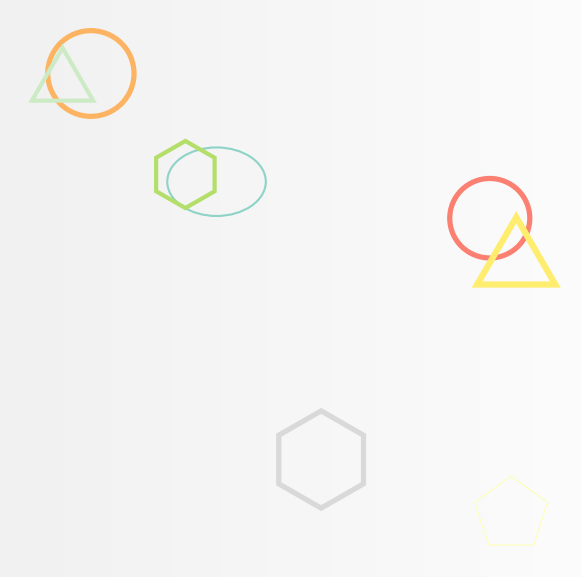[{"shape": "oval", "thickness": 1, "radius": 0.42, "center": [0.373, 0.684]}, {"shape": "pentagon", "thickness": 0.5, "radius": 0.33, "center": [0.879, 0.109]}, {"shape": "circle", "thickness": 2.5, "radius": 0.34, "center": [0.843, 0.621]}, {"shape": "circle", "thickness": 2.5, "radius": 0.37, "center": [0.156, 0.872]}, {"shape": "hexagon", "thickness": 2, "radius": 0.29, "center": [0.319, 0.697]}, {"shape": "hexagon", "thickness": 2.5, "radius": 0.42, "center": [0.553, 0.203]}, {"shape": "triangle", "thickness": 2, "radius": 0.3, "center": [0.108, 0.855]}, {"shape": "triangle", "thickness": 3, "radius": 0.39, "center": [0.888, 0.545]}]